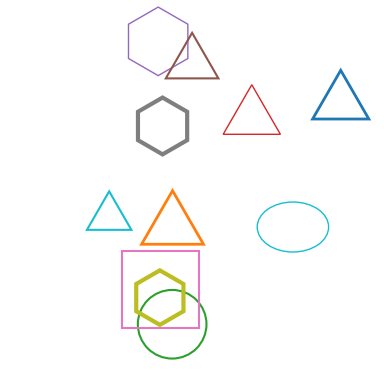[{"shape": "triangle", "thickness": 2, "radius": 0.42, "center": [0.885, 0.733]}, {"shape": "triangle", "thickness": 2, "radius": 0.46, "center": [0.448, 0.412]}, {"shape": "circle", "thickness": 1.5, "radius": 0.45, "center": [0.447, 0.158]}, {"shape": "triangle", "thickness": 1, "radius": 0.43, "center": [0.654, 0.694]}, {"shape": "hexagon", "thickness": 1, "radius": 0.45, "center": [0.411, 0.893]}, {"shape": "triangle", "thickness": 1.5, "radius": 0.39, "center": [0.499, 0.836]}, {"shape": "square", "thickness": 1.5, "radius": 0.5, "center": [0.417, 0.249]}, {"shape": "hexagon", "thickness": 3, "radius": 0.37, "center": [0.422, 0.673]}, {"shape": "hexagon", "thickness": 3, "radius": 0.35, "center": [0.415, 0.227]}, {"shape": "triangle", "thickness": 1.5, "radius": 0.33, "center": [0.284, 0.436]}, {"shape": "oval", "thickness": 1, "radius": 0.46, "center": [0.761, 0.41]}]